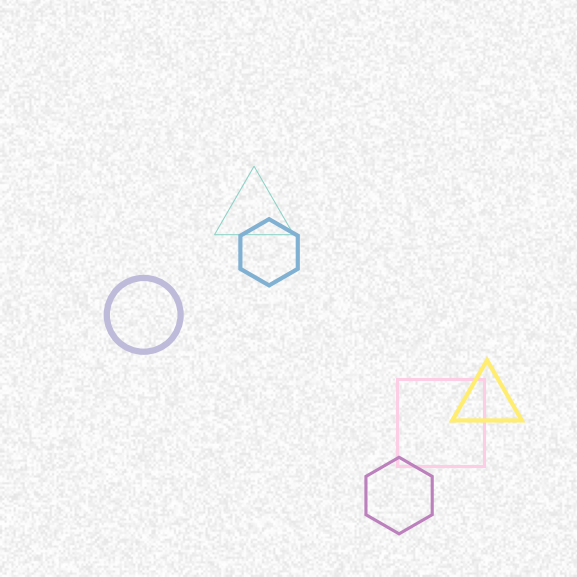[{"shape": "triangle", "thickness": 0.5, "radius": 0.4, "center": [0.44, 0.632]}, {"shape": "circle", "thickness": 3, "radius": 0.32, "center": [0.249, 0.454]}, {"shape": "hexagon", "thickness": 2, "radius": 0.29, "center": [0.466, 0.562]}, {"shape": "square", "thickness": 1.5, "radius": 0.38, "center": [0.762, 0.267]}, {"shape": "hexagon", "thickness": 1.5, "radius": 0.33, "center": [0.691, 0.141]}, {"shape": "triangle", "thickness": 2, "radius": 0.35, "center": [0.843, 0.306]}]